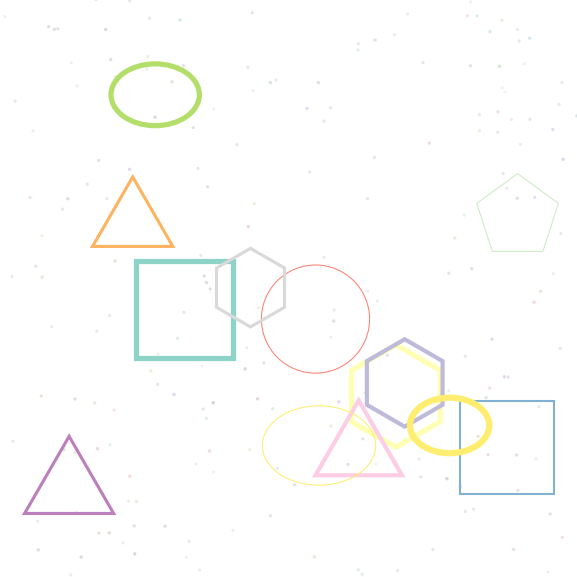[{"shape": "square", "thickness": 2.5, "radius": 0.42, "center": [0.319, 0.463]}, {"shape": "hexagon", "thickness": 2.5, "radius": 0.44, "center": [0.686, 0.313]}, {"shape": "hexagon", "thickness": 2, "radius": 0.38, "center": [0.701, 0.336]}, {"shape": "circle", "thickness": 0.5, "radius": 0.47, "center": [0.546, 0.447]}, {"shape": "square", "thickness": 1, "radius": 0.4, "center": [0.878, 0.224]}, {"shape": "triangle", "thickness": 1.5, "radius": 0.4, "center": [0.23, 0.613]}, {"shape": "oval", "thickness": 2.5, "radius": 0.38, "center": [0.269, 0.835]}, {"shape": "triangle", "thickness": 2, "radius": 0.43, "center": [0.621, 0.219]}, {"shape": "hexagon", "thickness": 1.5, "radius": 0.34, "center": [0.434, 0.501]}, {"shape": "triangle", "thickness": 1.5, "radius": 0.45, "center": [0.12, 0.155]}, {"shape": "pentagon", "thickness": 0.5, "radius": 0.37, "center": [0.896, 0.624]}, {"shape": "oval", "thickness": 3, "radius": 0.34, "center": [0.779, 0.262]}, {"shape": "oval", "thickness": 0.5, "radius": 0.49, "center": [0.552, 0.228]}]